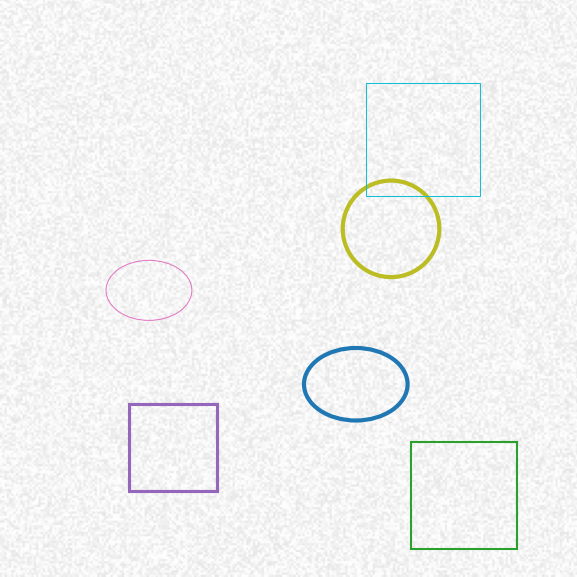[{"shape": "oval", "thickness": 2, "radius": 0.45, "center": [0.616, 0.334]}, {"shape": "square", "thickness": 1, "radius": 0.46, "center": [0.803, 0.141]}, {"shape": "square", "thickness": 1.5, "radius": 0.38, "center": [0.3, 0.225]}, {"shape": "oval", "thickness": 0.5, "radius": 0.37, "center": [0.258, 0.496]}, {"shape": "circle", "thickness": 2, "radius": 0.42, "center": [0.677, 0.603]}, {"shape": "square", "thickness": 0.5, "radius": 0.49, "center": [0.733, 0.757]}]